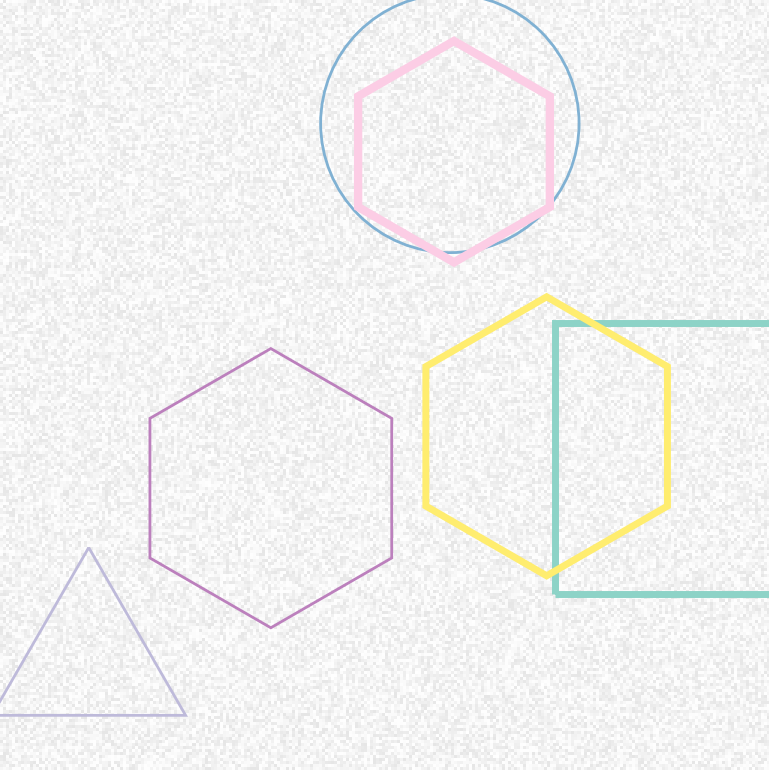[{"shape": "square", "thickness": 2.5, "radius": 0.88, "center": [0.896, 0.404]}, {"shape": "triangle", "thickness": 1, "radius": 0.73, "center": [0.115, 0.144]}, {"shape": "circle", "thickness": 1, "radius": 0.84, "center": [0.584, 0.84]}, {"shape": "hexagon", "thickness": 3, "radius": 0.72, "center": [0.59, 0.803]}, {"shape": "hexagon", "thickness": 1, "radius": 0.91, "center": [0.352, 0.366]}, {"shape": "hexagon", "thickness": 2.5, "radius": 0.91, "center": [0.71, 0.433]}]